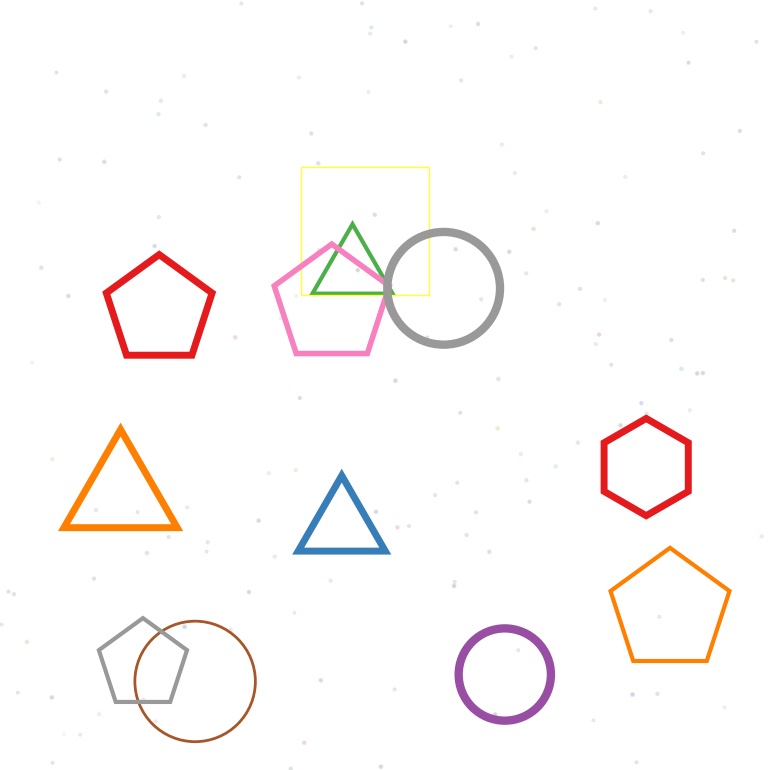[{"shape": "hexagon", "thickness": 2.5, "radius": 0.32, "center": [0.839, 0.393]}, {"shape": "pentagon", "thickness": 2.5, "radius": 0.36, "center": [0.207, 0.597]}, {"shape": "triangle", "thickness": 2.5, "radius": 0.33, "center": [0.444, 0.317]}, {"shape": "triangle", "thickness": 1.5, "radius": 0.3, "center": [0.458, 0.649]}, {"shape": "circle", "thickness": 3, "radius": 0.3, "center": [0.656, 0.124]}, {"shape": "triangle", "thickness": 2.5, "radius": 0.42, "center": [0.157, 0.357]}, {"shape": "pentagon", "thickness": 1.5, "radius": 0.41, "center": [0.87, 0.207]}, {"shape": "square", "thickness": 0.5, "radius": 0.42, "center": [0.474, 0.7]}, {"shape": "circle", "thickness": 1, "radius": 0.39, "center": [0.253, 0.115]}, {"shape": "pentagon", "thickness": 2, "radius": 0.39, "center": [0.431, 0.604]}, {"shape": "pentagon", "thickness": 1.5, "radius": 0.3, "center": [0.186, 0.137]}, {"shape": "circle", "thickness": 3, "radius": 0.37, "center": [0.576, 0.626]}]